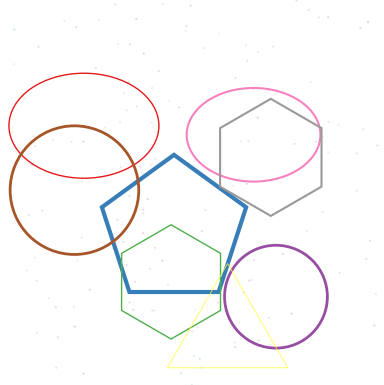[{"shape": "oval", "thickness": 1, "radius": 0.97, "center": [0.218, 0.673]}, {"shape": "pentagon", "thickness": 3, "radius": 0.98, "center": [0.452, 0.401]}, {"shape": "hexagon", "thickness": 1, "radius": 0.74, "center": [0.444, 0.268]}, {"shape": "circle", "thickness": 2, "radius": 0.67, "center": [0.717, 0.229]}, {"shape": "triangle", "thickness": 0.5, "radius": 0.9, "center": [0.591, 0.135]}, {"shape": "circle", "thickness": 2, "radius": 0.84, "center": [0.193, 0.506]}, {"shape": "oval", "thickness": 1.5, "radius": 0.87, "center": [0.659, 0.65]}, {"shape": "hexagon", "thickness": 1.5, "radius": 0.76, "center": [0.703, 0.591]}]